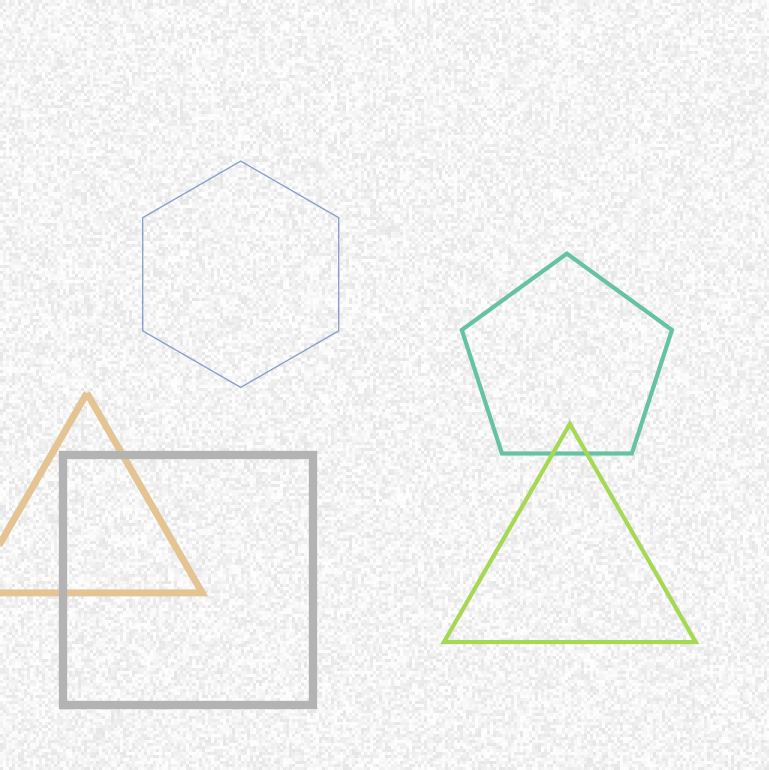[{"shape": "pentagon", "thickness": 1.5, "radius": 0.72, "center": [0.736, 0.527]}, {"shape": "hexagon", "thickness": 0.5, "radius": 0.73, "center": [0.313, 0.644]}, {"shape": "triangle", "thickness": 1.5, "radius": 0.94, "center": [0.74, 0.261]}, {"shape": "triangle", "thickness": 2.5, "radius": 0.86, "center": [0.113, 0.317]}, {"shape": "square", "thickness": 3, "radius": 0.81, "center": [0.244, 0.247]}]